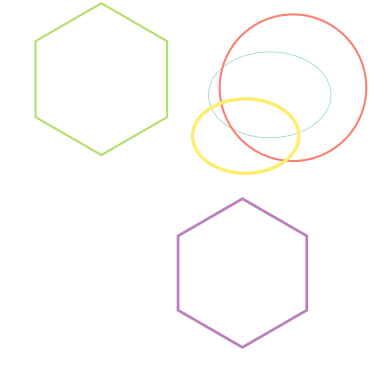[{"shape": "oval", "thickness": 0.5, "radius": 0.8, "center": [0.701, 0.754]}, {"shape": "circle", "thickness": 1.5, "radius": 0.95, "center": [0.761, 0.772]}, {"shape": "hexagon", "thickness": 1.5, "radius": 0.99, "center": [0.263, 0.794]}, {"shape": "hexagon", "thickness": 2, "radius": 0.97, "center": [0.63, 0.291]}, {"shape": "oval", "thickness": 2.5, "radius": 0.69, "center": [0.638, 0.647]}]